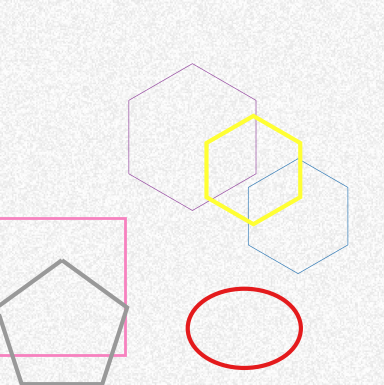[{"shape": "oval", "thickness": 3, "radius": 0.73, "center": [0.635, 0.147]}, {"shape": "hexagon", "thickness": 0.5, "radius": 0.75, "center": [0.774, 0.439]}, {"shape": "hexagon", "thickness": 0.5, "radius": 0.95, "center": [0.5, 0.644]}, {"shape": "hexagon", "thickness": 3, "radius": 0.7, "center": [0.658, 0.558]}, {"shape": "square", "thickness": 2, "radius": 0.89, "center": [0.147, 0.256]}, {"shape": "pentagon", "thickness": 3, "radius": 0.89, "center": [0.161, 0.146]}]